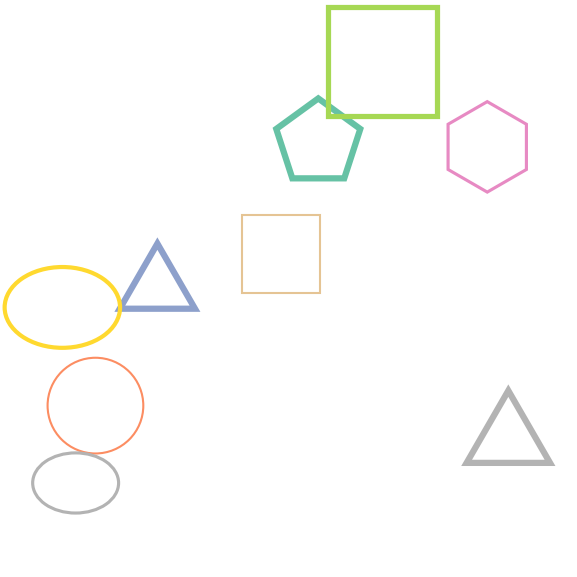[{"shape": "pentagon", "thickness": 3, "radius": 0.38, "center": [0.551, 0.752]}, {"shape": "circle", "thickness": 1, "radius": 0.41, "center": [0.165, 0.297]}, {"shape": "triangle", "thickness": 3, "radius": 0.38, "center": [0.273, 0.502]}, {"shape": "hexagon", "thickness": 1.5, "radius": 0.39, "center": [0.844, 0.745]}, {"shape": "square", "thickness": 2.5, "radius": 0.47, "center": [0.663, 0.892]}, {"shape": "oval", "thickness": 2, "radius": 0.5, "center": [0.108, 0.467]}, {"shape": "square", "thickness": 1, "radius": 0.34, "center": [0.487, 0.56]}, {"shape": "oval", "thickness": 1.5, "radius": 0.37, "center": [0.131, 0.163]}, {"shape": "triangle", "thickness": 3, "radius": 0.42, "center": [0.88, 0.239]}]